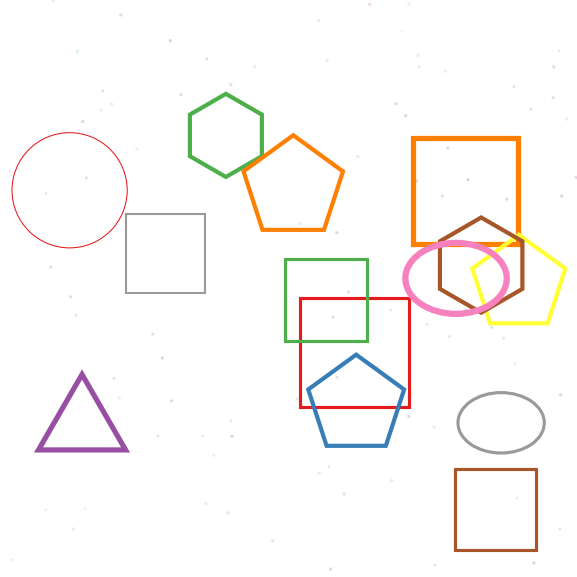[{"shape": "circle", "thickness": 0.5, "radius": 0.5, "center": [0.121, 0.67]}, {"shape": "square", "thickness": 1.5, "radius": 0.47, "center": [0.614, 0.389]}, {"shape": "pentagon", "thickness": 2, "radius": 0.44, "center": [0.617, 0.298]}, {"shape": "square", "thickness": 1.5, "radius": 0.35, "center": [0.564, 0.48]}, {"shape": "hexagon", "thickness": 2, "radius": 0.36, "center": [0.391, 0.765]}, {"shape": "triangle", "thickness": 2.5, "radius": 0.44, "center": [0.142, 0.264]}, {"shape": "square", "thickness": 2.5, "radius": 0.46, "center": [0.806, 0.668]}, {"shape": "pentagon", "thickness": 2, "radius": 0.45, "center": [0.508, 0.674]}, {"shape": "pentagon", "thickness": 2, "radius": 0.42, "center": [0.898, 0.508]}, {"shape": "hexagon", "thickness": 2, "radius": 0.41, "center": [0.833, 0.54]}, {"shape": "square", "thickness": 1.5, "radius": 0.35, "center": [0.858, 0.117]}, {"shape": "oval", "thickness": 3, "radius": 0.44, "center": [0.79, 0.517]}, {"shape": "square", "thickness": 1, "radius": 0.34, "center": [0.286, 0.56]}, {"shape": "oval", "thickness": 1.5, "radius": 0.37, "center": [0.868, 0.267]}]